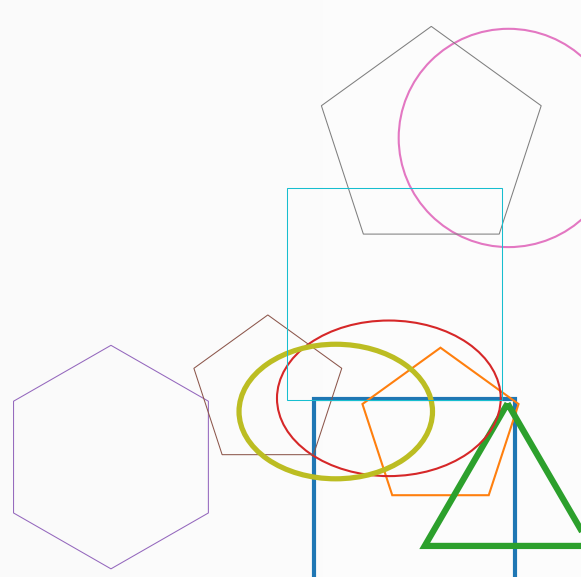[{"shape": "square", "thickness": 2, "radius": 0.87, "center": [0.713, 0.135]}, {"shape": "pentagon", "thickness": 1, "radius": 0.71, "center": [0.758, 0.256]}, {"shape": "triangle", "thickness": 3, "radius": 0.82, "center": [0.873, 0.136]}, {"shape": "oval", "thickness": 1, "radius": 0.96, "center": [0.669, 0.309]}, {"shape": "hexagon", "thickness": 0.5, "radius": 0.97, "center": [0.191, 0.208]}, {"shape": "pentagon", "thickness": 0.5, "radius": 0.67, "center": [0.461, 0.32]}, {"shape": "circle", "thickness": 1, "radius": 0.95, "center": [0.875, 0.76]}, {"shape": "pentagon", "thickness": 0.5, "radius": 0.99, "center": [0.742, 0.755]}, {"shape": "oval", "thickness": 2.5, "radius": 0.83, "center": [0.578, 0.287]}, {"shape": "square", "thickness": 0.5, "radius": 0.92, "center": [0.679, 0.49]}]